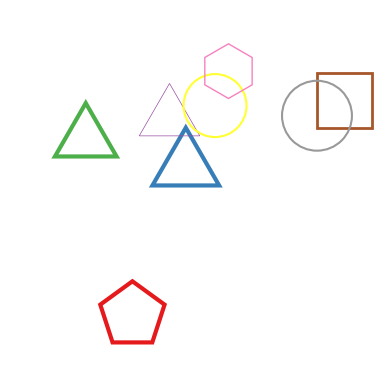[{"shape": "pentagon", "thickness": 3, "radius": 0.44, "center": [0.344, 0.182]}, {"shape": "triangle", "thickness": 3, "radius": 0.5, "center": [0.483, 0.568]}, {"shape": "triangle", "thickness": 3, "radius": 0.46, "center": [0.223, 0.64]}, {"shape": "triangle", "thickness": 0.5, "radius": 0.45, "center": [0.44, 0.692]}, {"shape": "circle", "thickness": 1.5, "radius": 0.41, "center": [0.559, 0.726]}, {"shape": "square", "thickness": 2, "radius": 0.36, "center": [0.895, 0.74]}, {"shape": "hexagon", "thickness": 1, "radius": 0.35, "center": [0.593, 0.815]}, {"shape": "circle", "thickness": 1.5, "radius": 0.45, "center": [0.823, 0.699]}]